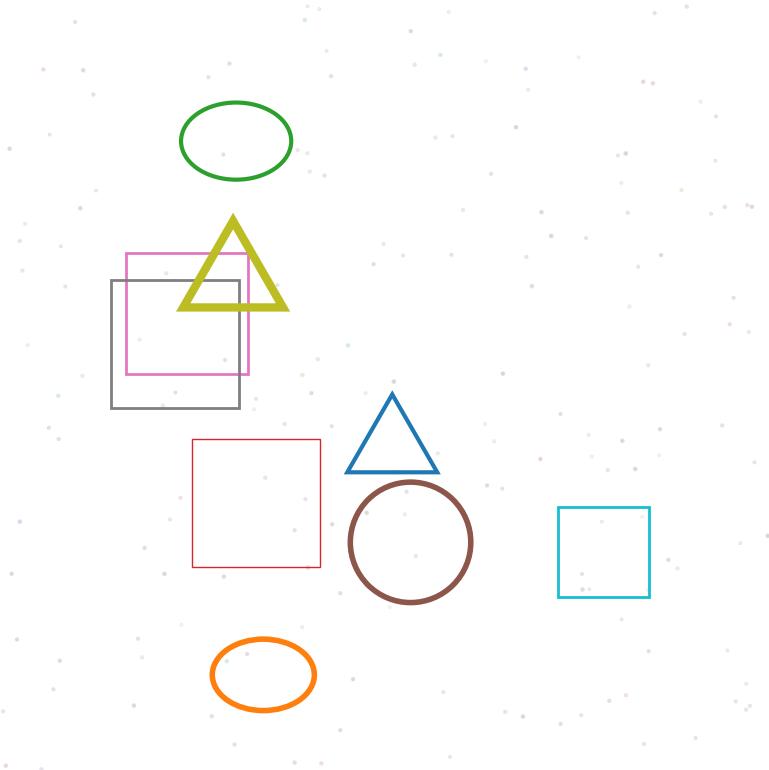[{"shape": "triangle", "thickness": 1.5, "radius": 0.34, "center": [0.509, 0.42]}, {"shape": "oval", "thickness": 2, "radius": 0.33, "center": [0.342, 0.124]}, {"shape": "oval", "thickness": 1.5, "radius": 0.36, "center": [0.307, 0.817]}, {"shape": "square", "thickness": 0.5, "radius": 0.42, "center": [0.333, 0.346]}, {"shape": "circle", "thickness": 2, "radius": 0.39, "center": [0.533, 0.296]}, {"shape": "square", "thickness": 1, "radius": 0.39, "center": [0.243, 0.593]}, {"shape": "square", "thickness": 1, "radius": 0.42, "center": [0.227, 0.554]}, {"shape": "triangle", "thickness": 3, "radius": 0.37, "center": [0.303, 0.638]}, {"shape": "square", "thickness": 1, "radius": 0.29, "center": [0.784, 0.283]}]